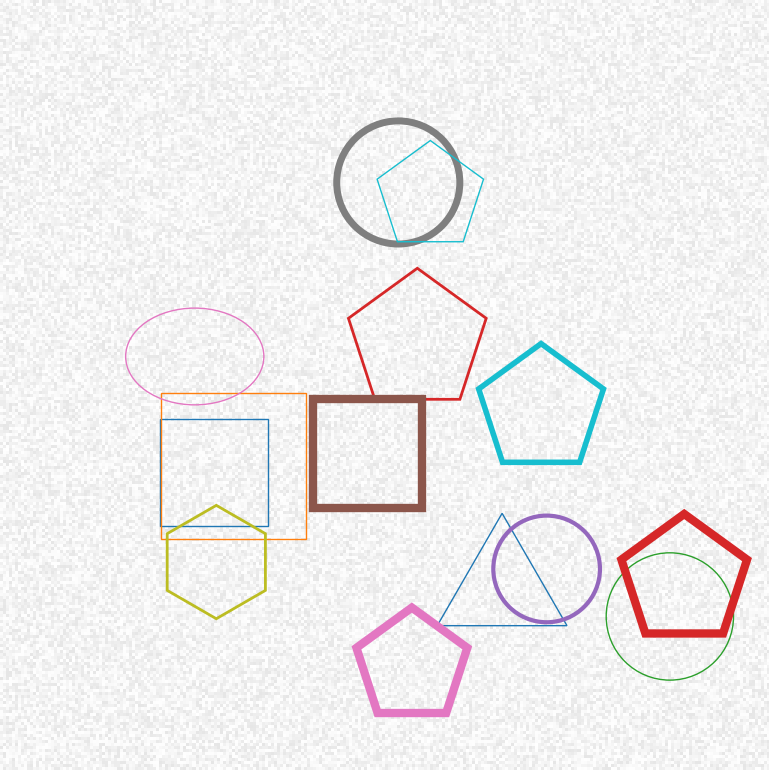[{"shape": "triangle", "thickness": 0.5, "radius": 0.49, "center": [0.652, 0.236]}, {"shape": "square", "thickness": 0.5, "radius": 0.35, "center": [0.278, 0.386]}, {"shape": "square", "thickness": 0.5, "radius": 0.47, "center": [0.303, 0.394]}, {"shape": "circle", "thickness": 0.5, "radius": 0.41, "center": [0.87, 0.199]}, {"shape": "pentagon", "thickness": 1, "radius": 0.47, "center": [0.542, 0.558]}, {"shape": "pentagon", "thickness": 3, "radius": 0.43, "center": [0.889, 0.247]}, {"shape": "circle", "thickness": 1.5, "radius": 0.35, "center": [0.71, 0.261]}, {"shape": "square", "thickness": 3, "radius": 0.35, "center": [0.477, 0.412]}, {"shape": "pentagon", "thickness": 3, "radius": 0.38, "center": [0.535, 0.135]}, {"shape": "oval", "thickness": 0.5, "radius": 0.45, "center": [0.253, 0.537]}, {"shape": "circle", "thickness": 2.5, "radius": 0.4, "center": [0.517, 0.763]}, {"shape": "hexagon", "thickness": 1, "radius": 0.37, "center": [0.281, 0.27]}, {"shape": "pentagon", "thickness": 2, "radius": 0.43, "center": [0.703, 0.469]}, {"shape": "pentagon", "thickness": 0.5, "radius": 0.36, "center": [0.559, 0.745]}]